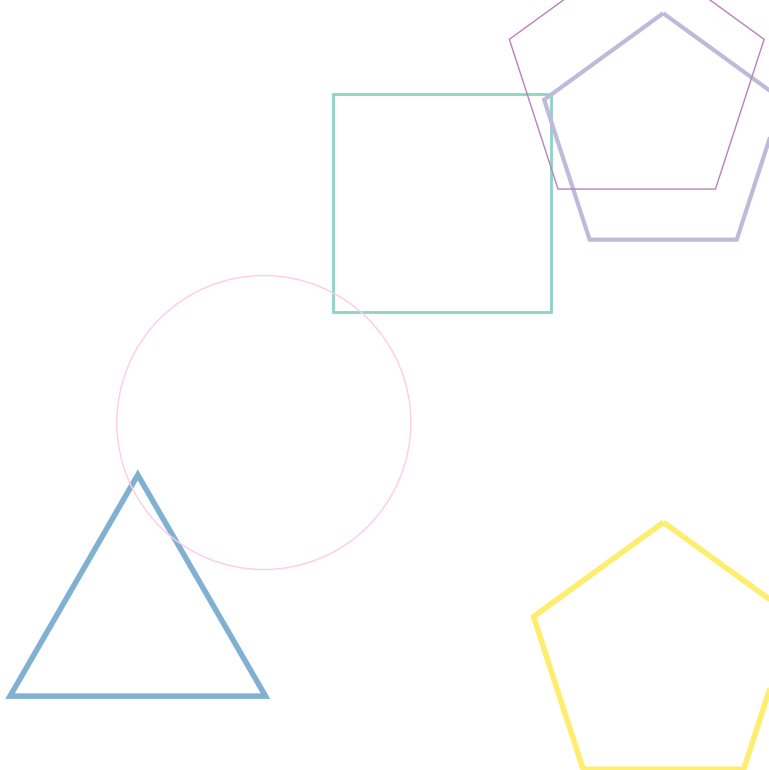[{"shape": "square", "thickness": 1, "radius": 0.71, "center": [0.575, 0.737]}, {"shape": "pentagon", "thickness": 1.5, "radius": 0.81, "center": [0.861, 0.82]}, {"shape": "triangle", "thickness": 2, "radius": 0.96, "center": [0.179, 0.192]}, {"shape": "circle", "thickness": 0.5, "radius": 0.95, "center": [0.343, 0.451]}, {"shape": "pentagon", "thickness": 0.5, "radius": 0.87, "center": [0.827, 0.895]}, {"shape": "pentagon", "thickness": 2, "radius": 0.89, "center": [0.862, 0.144]}]